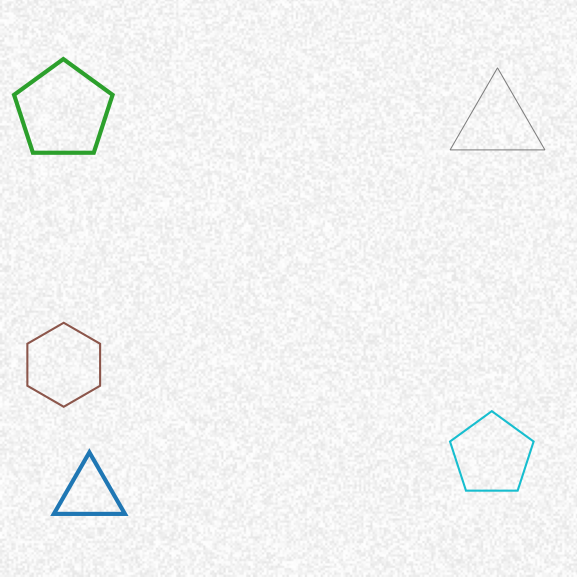[{"shape": "triangle", "thickness": 2, "radius": 0.36, "center": [0.155, 0.145]}, {"shape": "pentagon", "thickness": 2, "radius": 0.45, "center": [0.11, 0.807]}, {"shape": "hexagon", "thickness": 1, "radius": 0.36, "center": [0.11, 0.368]}, {"shape": "triangle", "thickness": 0.5, "radius": 0.47, "center": [0.861, 0.787]}, {"shape": "pentagon", "thickness": 1, "radius": 0.38, "center": [0.852, 0.211]}]